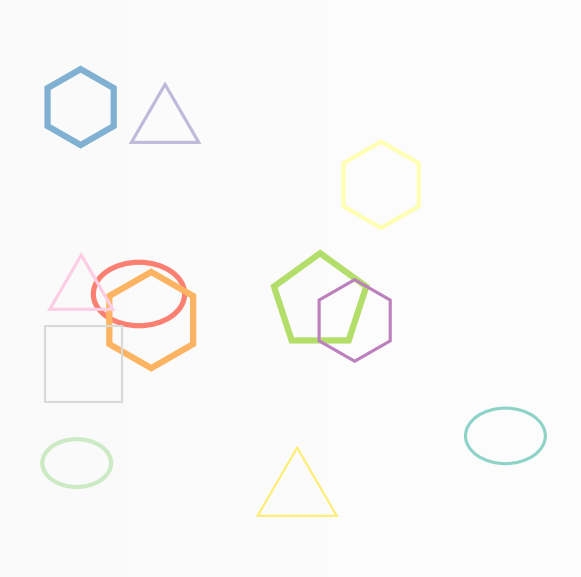[{"shape": "oval", "thickness": 1.5, "radius": 0.34, "center": [0.87, 0.244]}, {"shape": "hexagon", "thickness": 2, "radius": 0.37, "center": [0.656, 0.679]}, {"shape": "triangle", "thickness": 1.5, "radius": 0.33, "center": [0.284, 0.786]}, {"shape": "oval", "thickness": 2.5, "radius": 0.39, "center": [0.239, 0.49]}, {"shape": "hexagon", "thickness": 3, "radius": 0.33, "center": [0.139, 0.814]}, {"shape": "hexagon", "thickness": 3, "radius": 0.42, "center": [0.26, 0.445]}, {"shape": "pentagon", "thickness": 3, "radius": 0.42, "center": [0.551, 0.477]}, {"shape": "triangle", "thickness": 1.5, "radius": 0.31, "center": [0.14, 0.495]}, {"shape": "square", "thickness": 1, "radius": 0.33, "center": [0.144, 0.369]}, {"shape": "hexagon", "thickness": 1.5, "radius": 0.35, "center": [0.61, 0.444]}, {"shape": "oval", "thickness": 2, "radius": 0.3, "center": [0.132, 0.197]}, {"shape": "triangle", "thickness": 1, "radius": 0.39, "center": [0.511, 0.145]}]